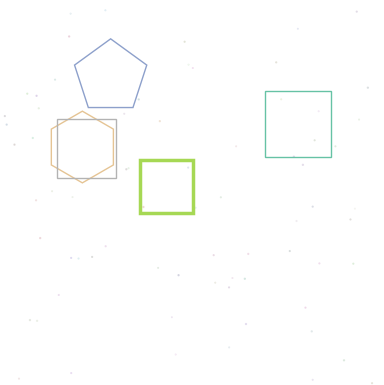[{"shape": "square", "thickness": 1, "radius": 0.43, "center": [0.774, 0.679]}, {"shape": "pentagon", "thickness": 1, "radius": 0.49, "center": [0.287, 0.8]}, {"shape": "square", "thickness": 2.5, "radius": 0.34, "center": [0.434, 0.516]}, {"shape": "hexagon", "thickness": 1, "radius": 0.47, "center": [0.214, 0.618]}, {"shape": "square", "thickness": 1, "radius": 0.38, "center": [0.225, 0.614]}]